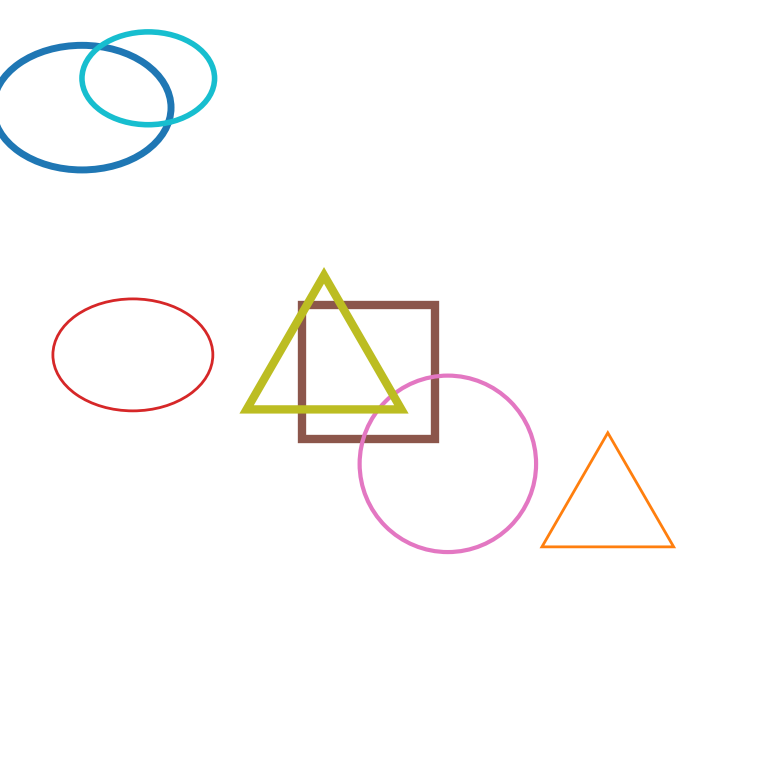[{"shape": "oval", "thickness": 2.5, "radius": 0.58, "center": [0.107, 0.86]}, {"shape": "triangle", "thickness": 1, "radius": 0.49, "center": [0.789, 0.339]}, {"shape": "oval", "thickness": 1, "radius": 0.52, "center": [0.173, 0.539]}, {"shape": "square", "thickness": 3, "radius": 0.43, "center": [0.479, 0.517]}, {"shape": "circle", "thickness": 1.5, "radius": 0.57, "center": [0.582, 0.398]}, {"shape": "triangle", "thickness": 3, "radius": 0.58, "center": [0.421, 0.526]}, {"shape": "oval", "thickness": 2, "radius": 0.43, "center": [0.193, 0.898]}]